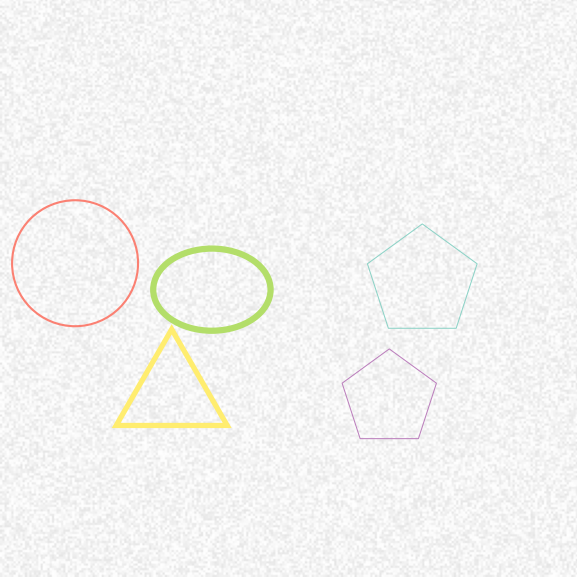[{"shape": "pentagon", "thickness": 0.5, "radius": 0.5, "center": [0.731, 0.512]}, {"shape": "circle", "thickness": 1, "radius": 0.55, "center": [0.13, 0.543]}, {"shape": "oval", "thickness": 3, "radius": 0.51, "center": [0.367, 0.498]}, {"shape": "pentagon", "thickness": 0.5, "radius": 0.43, "center": [0.674, 0.309]}, {"shape": "triangle", "thickness": 2.5, "radius": 0.55, "center": [0.297, 0.318]}]